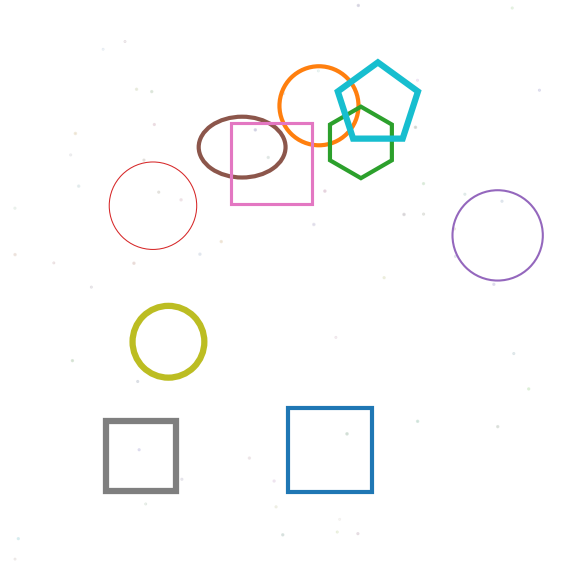[{"shape": "square", "thickness": 2, "radius": 0.36, "center": [0.572, 0.22]}, {"shape": "circle", "thickness": 2, "radius": 0.34, "center": [0.552, 0.816]}, {"shape": "hexagon", "thickness": 2, "radius": 0.31, "center": [0.625, 0.753]}, {"shape": "circle", "thickness": 0.5, "radius": 0.38, "center": [0.265, 0.643]}, {"shape": "circle", "thickness": 1, "radius": 0.39, "center": [0.862, 0.592]}, {"shape": "oval", "thickness": 2, "radius": 0.38, "center": [0.419, 0.744]}, {"shape": "square", "thickness": 1.5, "radius": 0.35, "center": [0.47, 0.717]}, {"shape": "square", "thickness": 3, "radius": 0.3, "center": [0.244, 0.21]}, {"shape": "circle", "thickness": 3, "radius": 0.31, "center": [0.292, 0.407]}, {"shape": "pentagon", "thickness": 3, "radius": 0.36, "center": [0.654, 0.818]}]